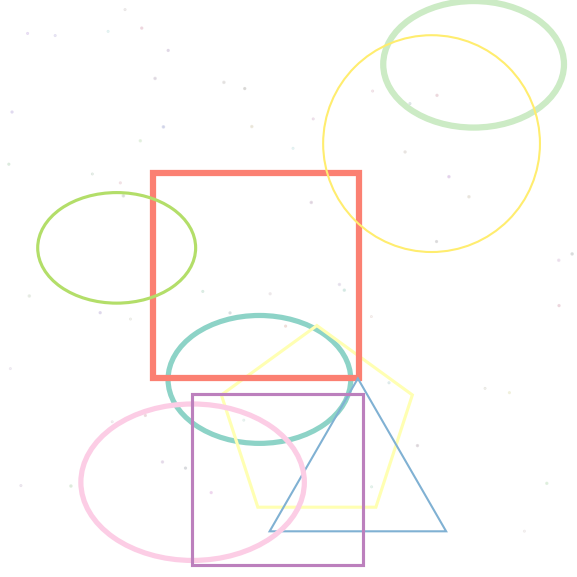[{"shape": "oval", "thickness": 2.5, "radius": 0.79, "center": [0.449, 0.342]}, {"shape": "pentagon", "thickness": 1.5, "radius": 0.87, "center": [0.549, 0.262]}, {"shape": "square", "thickness": 3, "radius": 0.89, "center": [0.443, 0.522]}, {"shape": "triangle", "thickness": 1, "radius": 0.88, "center": [0.62, 0.167]}, {"shape": "oval", "thickness": 1.5, "radius": 0.68, "center": [0.202, 0.57]}, {"shape": "oval", "thickness": 2.5, "radius": 0.97, "center": [0.334, 0.164]}, {"shape": "square", "thickness": 1.5, "radius": 0.74, "center": [0.48, 0.169]}, {"shape": "oval", "thickness": 3, "radius": 0.78, "center": [0.82, 0.888]}, {"shape": "circle", "thickness": 1, "radius": 0.94, "center": [0.747, 0.75]}]